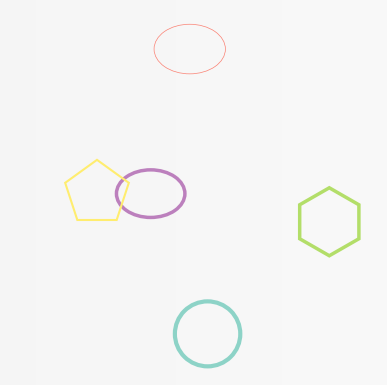[{"shape": "circle", "thickness": 3, "radius": 0.42, "center": [0.536, 0.133]}, {"shape": "oval", "thickness": 0.5, "radius": 0.46, "center": [0.49, 0.873]}, {"shape": "hexagon", "thickness": 2.5, "radius": 0.44, "center": [0.85, 0.424]}, {"shape": "oval", "thickness": 2.5, "radius": 0.44, "center": [0.389, 0.497]}, {"shape": "pentagon", "thickness": 1.5, "radius": 0.43, "center": [0.25, 0.498]}]